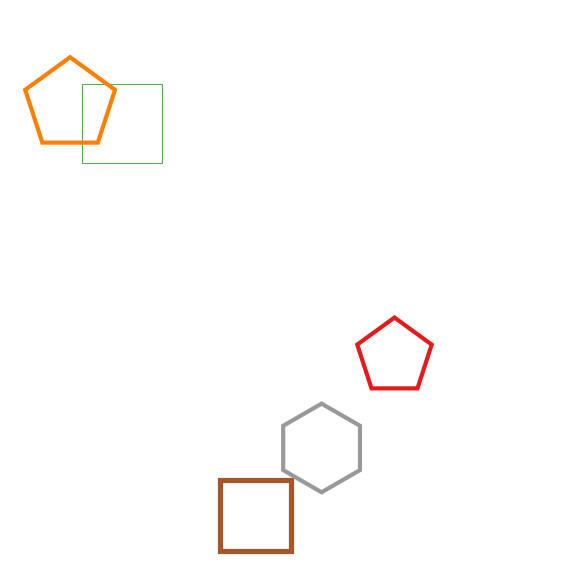[{"shape": "pentagon", "thickness": 2, "radius": 0.34, "center": [0.683, 0.381]}, {"shape": "square", "thickness": 0.5, "radius": 0.34, "center": [0.211, 0.785]}, {"shape": "pentagon", "thickness": 2, "radius": 0.41, "center": [0.121, 0.818]}, {"shape": "square", "thickness": 2.5, "radius": 0.31, "center": [0.443, 0.106]}, {"shape": "hexagon", "thickness": 2, "radius": 0.38, "center": [0.557, 0.223]}]